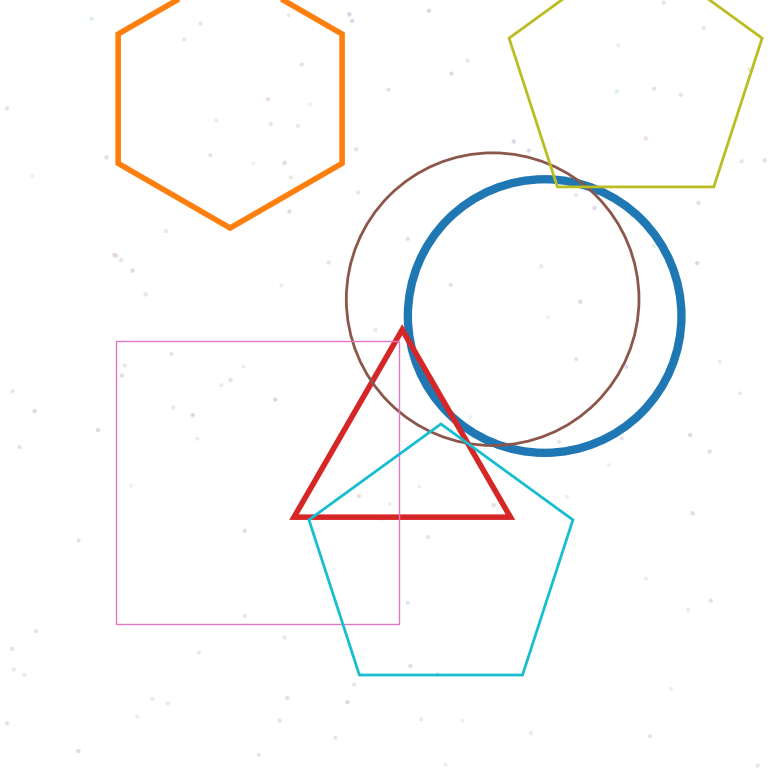[{"shape": "circle", "thickness": 3, "radius": 0.89, "center": [0.707, 0.59]}, {"shape": "hexagon", "thickness": 2, "radius": 0.84, "center": [0.299, 0.872]}, {"shape": "triangle", "thickness": 2, "radius": 0.81, "center": [0.522, 0.41]}, {"shape": "circle", "thickness": 1, "radius": 0.95, "center": [0.64, 0.611]}, {"shape": "square", "thickness": 0.5, "radius": 0.92, "center": [0.334, 0.373]}, {"shape": "pentagon", "thickness": 1, "radius": 0.86, "center": [0.825, 0.897]}, {"shape": "pentagon", "thickness": 1, "radius": 0.9, "center": [0.573, 0.269]}]